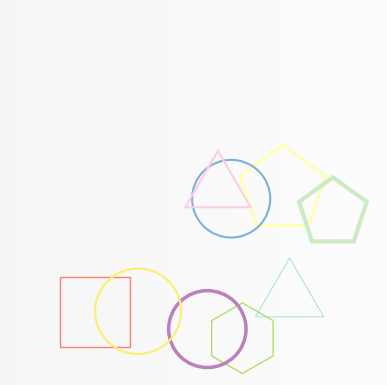[{"shape": "triangle", "thickness": 0.5, "radius": 0.51, "center": [0.747, 0.228]}, {"shape": "pentagon", "thickness": 2, "radius": 0.57, "center": [0.73, 0.508]}, {"shape": "square", "thickness": 1, "radius": 0.46, "center": [0.245, 0.19]}, {"shape": "circle", "thickness": 1.5, "radius": 0.5, "center": [0.597, 0.484]}, {"shape": "hexagon", "thickness": 1, "radius": 0.46, "center": [0.625, 0.121]}, {"shape": "triangle", "thickness": 1.5, "radius": 0.49, "center": [0.562, 0.51]}, {"shape": "circle", "thickness": 2.5, "radius": 0.5, "center": [0.535, 0.145]}, {"shape": "pentagon", "thickness": 3, "radius": 0.46, "center": [0.859, 0.447]}, {"shape": "circle", "thickness": 1.5, "radius": 0.55, "center": [0.356, 0.192]}]